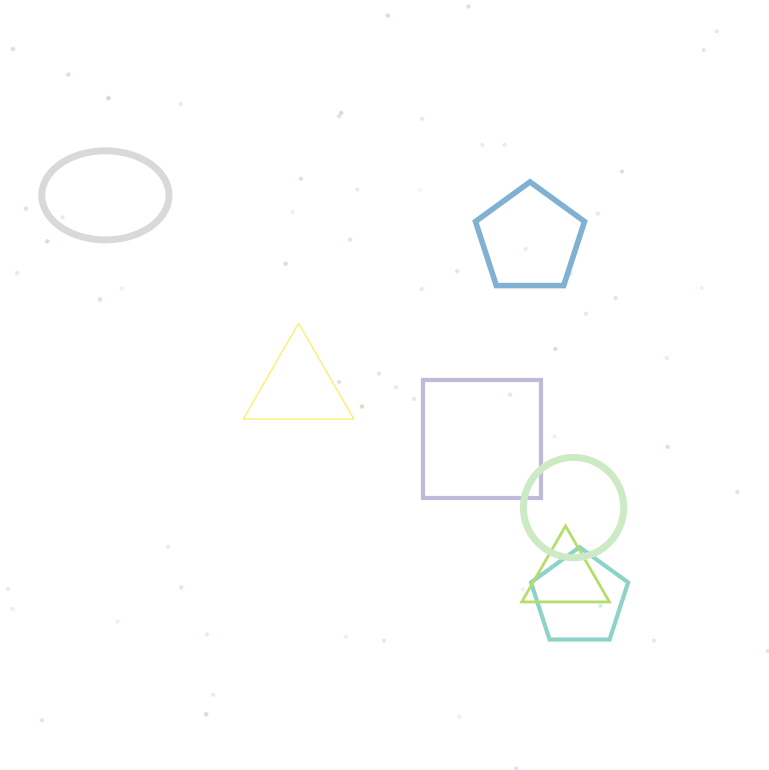[{"shape": "pentagon", "thickness": 1.5, "radius": 0.33, "center": [0.753, 0.223]}, {"shape": "square", "thickness": 1.5, "radius": 0.38, "center": [0.626, 0.43]}, {"shape": "pentagon", "thickness": 2, "radius": 0.37, "center": [0.688, 0.689]}, {"shape": "triangle", "thickness": 1, "radius": 0.33, "center": [0.734, 0.251]}, {"shape": "oval", "thickness": 2.5, "radius": 0.41, "center": [0.137, 0.746]}, {"shape": "circle", "thickness": 2.5, "radius": 0.33, "center": [0.745, 0.341]}, {"shape": "triangle", "thickness": 0.5, "radius": 0.41, "center": [0.388, 0.497]}]